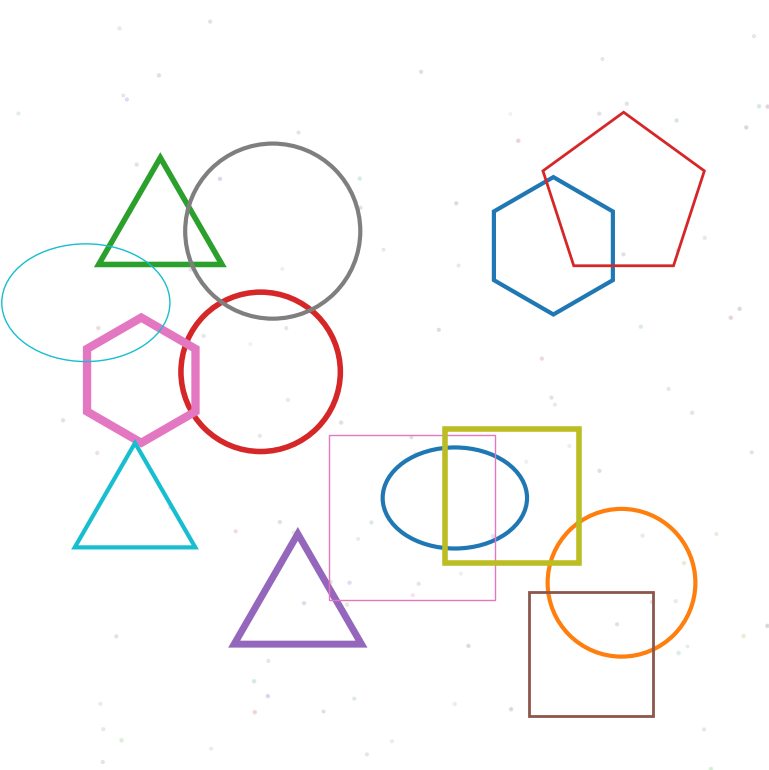[{"shape": "oval", "thickness": 1.5, "radius": 0.47, "center": [0.591, 0.353]}, {"shape": "hexagon", "thickness": 1.5, "radius": 0.45, "center": [0.719, 0.681]}, {"shape": "circle", "thickness": 1.5, "radius": 0.48, "center": [0.807, 0.243]}, {"shape": "triangle", "thickness": 2, "radius": 0.46, "center": [0.208, 0.703]}, {"shape": "pentagon", "thickness": 1, "radius": 0.55, "center": [0.81, 0.744]}, {"shape": "circle", "thickness": 2, "radius": 0.52, "center": [0.339, 0.517]}, {"shape": "triangle", "thickness": 2.5, "radius": 0.48, "center": [0.387, 0.211]}, {"shape": "square", "thickness": 1, "radius": 0.4, "center": [0.768, 0.151]}, {"shape": "hexagon", "thickness": 3, "radius": 0.41, "center": [0.183, 0.506]}, {"shape": "square", "thickness": 0.5, "radius": 0.54, "center": [0.535, 0.328]}, {"shape": "circle", "thickness": 1.5, "radius": 0.57, "center": [0.354, 0.7]}, {"shape": "square", "thickness": 2, "radius": 0.43, "center": [0.665, 0.356]}, {"shape": "oval", "thickness": 0.5, "radius": 0.55, "center": [0.111, 0.607]}, {"shape": "triangle", "thickness": 1.5, "radius": 0.45, "center": [0.175, 0.334]}]